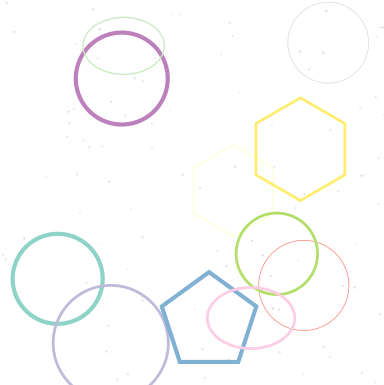[{"shape": "circle", "thickness": 3, "radius": 0.58, "center": [0.15, 0.276]}, {"shape": "hexagon", "thickness": 0.5, "radius": 0.6, "center": [0.607, 0.505]}, {"shape": "circle", "thickness": 2, "radius": 0.75, "center": [0.288, 0.109]}, {"shape": "circle", "thickness": 0.5, "radius": 0.59, "center": [0.789, 0.259]}, {"shape": "pentagon", "thickness": 3, "radius": 0.65, "center": [0.543, 0.164]}, {"shape": "circle", "thickness": 2, "radius": 0.53, "center": [0.719, 0.341]}, {"shape": "oval", "thickness": 2, "radius": 0.57, "center": [0.652, 0.174]}, {"shape": "circle", "thickness": 0.5, "radius": 0.52, "center": [0.853, 0.889]}, {"shape": "circle", "thickness": 3, "radius": 0.6, "center": [0.316, 0.796]}, {"shape": "oval", "thickness": 1, "radius": 0.53, "center": [0.321, 0.881]}, {"shape": "hexagon", "thickness": 2, "radius": 0.67, "center": [0.78, 0.612]}]